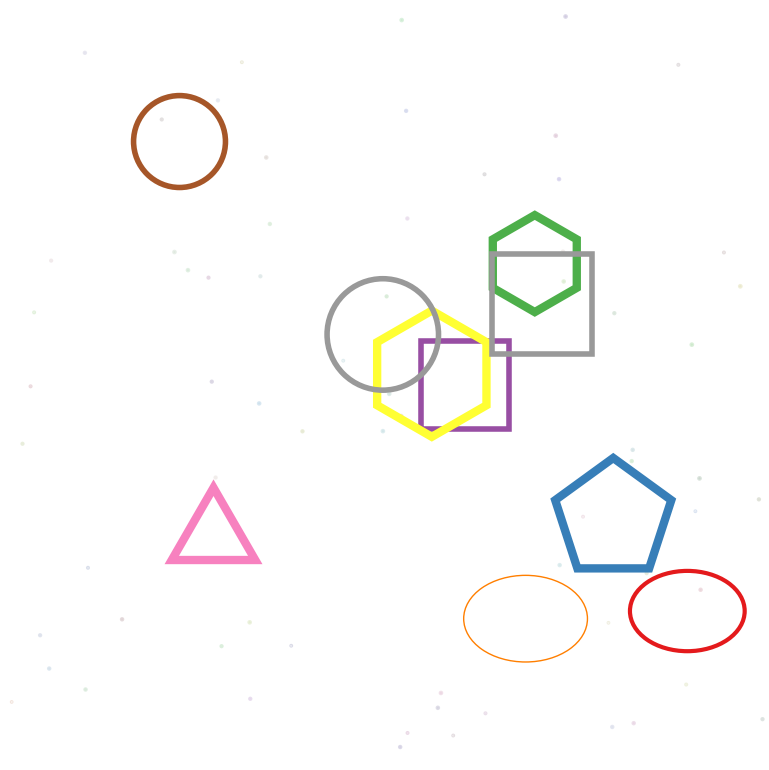[{"shape": "oval", "thickness": 1.5, "radius": 0.37, "center": [0.893, 0.206]}, {"shape": "pentagon", "thickness": 3, "radius": 0.4, "center": [0.796, 0.326]}, {"shape": "hexagon", "thickness": 3, "radius": 0.31, "center": [0.695, 0.658]}, {"shape": "square", "thickness": 2, "radius": 0.29, "center": [0.603, 0.5]}, {"shape": "oval", "thickness": 0.5, "radius": 0.4, "center": [0.683, 0.197]}, {"shape": "hexagon", "thickness": 3, "radius": 0.41, "center": [0.561, 0.515]}, {"shape": "circle", "thickness": 2, "radius": 0.3, "center": [0.233, 0.816]}, {"shape": "triangle", "thickness": 3, "radius": 0.31, "center": [0.277, 0.304]}, {"shape": "square", "thickness": 2, "radius": 0.33, "center": [0.704, 0.605]}, {"shape": "circle", "thickness": 2, "radius": 0.36, "center": [0.497, 0.566]}]